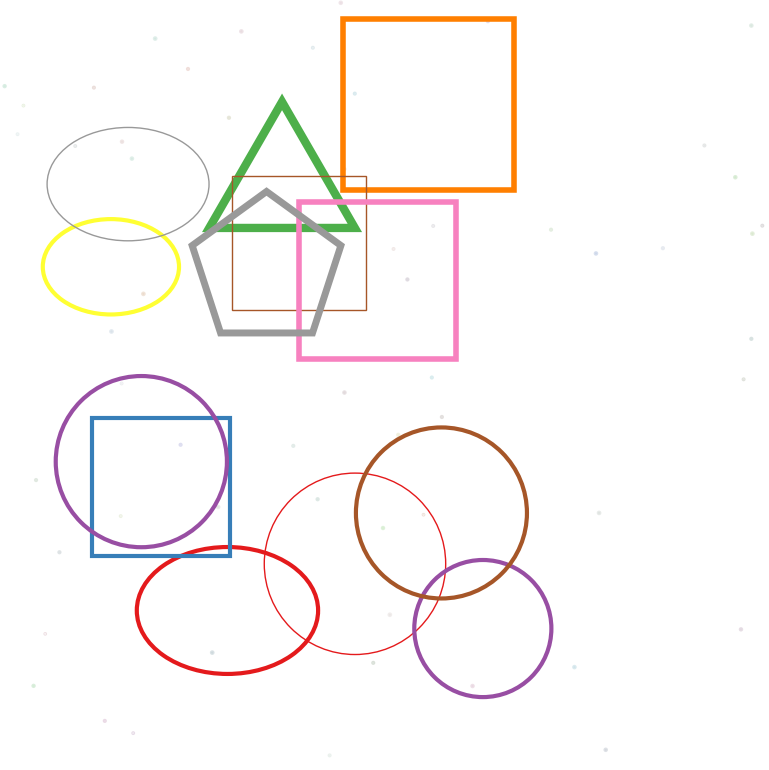[{"shape": "circle", "thickness": 0.5, "radius": 0.59, "center": [0.461, 0.268]}, {"shape": "oval", "thickness": 1.5, "radius": 0.59, "center": [0.295, 0.207]}, {"shape": "square", "thickness": 1.5, "radius": 0.45, "center": [0.209, 0.368]}, {"shape": "triangle", "thickness": 3, "radius": 0.55, "center": [0.366, 0.759]}, {"shape": "circle", "thickness": 1.5, "radius": 0.56, "center": [0.184, 0.4]}, {"shape": "circle", "thickness": 1.5, "radius": 0.45, "center": [0.627, 0.184]}, {"shape": "square", "thickness": 2, "radius": 0.55, "center": [0.556, 0.865]}, {"shape": "oval", "thickness": 1.5, "radius": 0.44, "center": [0.144, 0.654]}, {"shape": "circle", "thickness": 1.5, "radius": 0.56, "center": [0.573, 0.334]}, {"shape": "square", "thickness": 0.5, "radius": 0.44, "center": [0.388, 0.684]}, {"shape": "square", "thickness": 2, "radius": 0.51, "center": [0.491, 0.636]}, {"shape": "pentagon", "thickness": 2.5, "radius": 0.51, "center": [0.346, 0.65]}, {"shape": "oval", "thickness": 0.5, "radius": 0.53, "center": [0.166, 0.761]}]